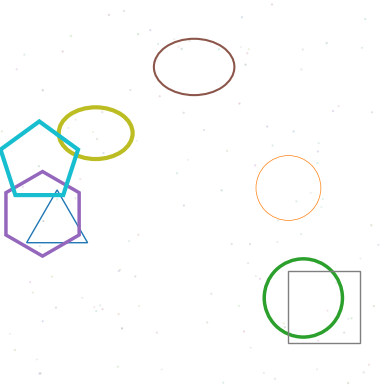[{"shape": "triangle", "thickness": 1, "radius": 0.46, "center": [0.148, 0.415]}, {"shape": "circle", "thickness": 0.5, "radius": 0.42, "center": [0.749, 0.512]}, {"shape": "circle", "thickness": 2.5, "radius": 0.51, "center": [0.788, 0.226]}, {"shape": "hexagon", "thickness": 2.5, "radius": 0.55, "center": [0.111, 0.445]}, {"shape": "oval", "thickness": 1.5, "radius": 0.52, "center": [0.504, 0.826]}, {"shape": "square", "thickness": 1, "radius": 0.47, "center": [0.842, 0.203]}, {"shape": "oval", "thickness": 3, "radius": 0.48, "center": [0.249, 0.654]}, {"shape": "pentagon", "thickness": 3, "radius": 0.53, "center": [0.102, 0.579]}]